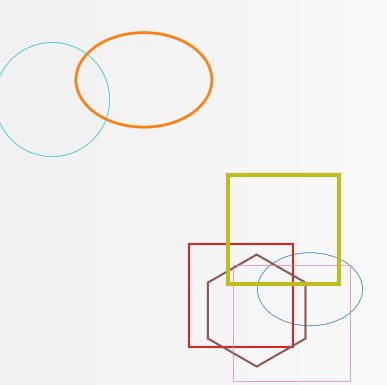[{"shape": "oval", "thickness": 0.5, "radius": 0.68, "center": [0.8, 0.249]}, {"shape": "oval", "thickness": 2, "radius": 0.88, "center": [0.371, 0.793]}, {"shape": "square", "thickness": 1.5, "radius": 0.67, "center": [0.623, 0.233]}, {"shape": "hexagon", "thickness": 1.5, "radius": 0.73, "center": [0.662, 0.193]}, {"shape": "square", "thickness": 0.5, "radius": 0.75, "center": [0.751, 0.161]}, {"shape": "square", "thickness": 3, "radius": 0.71, "center": [0.731, 0.404]}, {"shape": "circle", "thickness": 0.5, "radius": 0.74, "center": [0.135, 0.742]}]